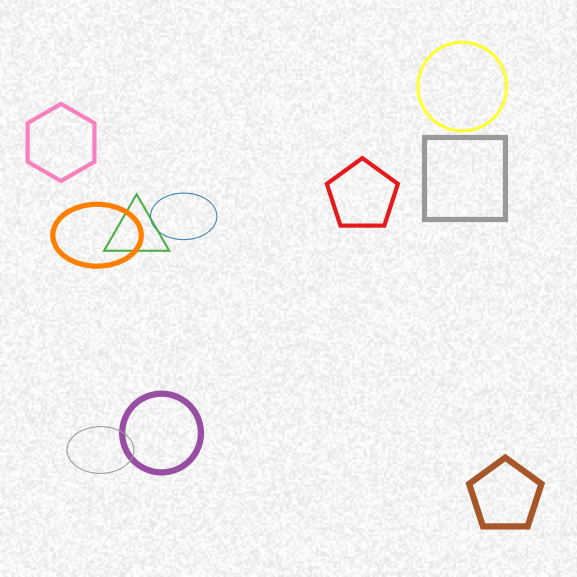[{"shape": "pentagon", "thickness": 2, "radius": 0.32, "center": [0.627, 0.661]}, {"shape": "oval", "thickness": 0.5, "radius": 0.29, "center": [0.318, 0.624]}, {"shape": "triangle", "thickness": 1, "radius": 0.33, "center": [0.237, 0.598]}, {"shape": "circle", "thickness": 3, "radius": 0.34, "center": [0.28, 0.249]}, {"shape": "oval", "thickness": 2.5, "radius": 0.38, "center": [0.168, 0.592]}, {"shape": "circle", "thickness": 1.5, "radius": 0.38, "center": [0.8, 0.849]}, {"shape": "pentagon", "thickness": 3, "radius": 0.33, "center": [0.875, 0.141]}, {"shape": "hexagon", "thickness": 2, "radius": 0.33, "center": [0.106, 0.752]}, {"shape": "oval", "thickness": 0.5, "radius": 0.29, "center": [0.174, 0.22]}, {"shape": "square", "thickness": 2.5, "radius": 0.35, "center": [0.804, 0.691]}]